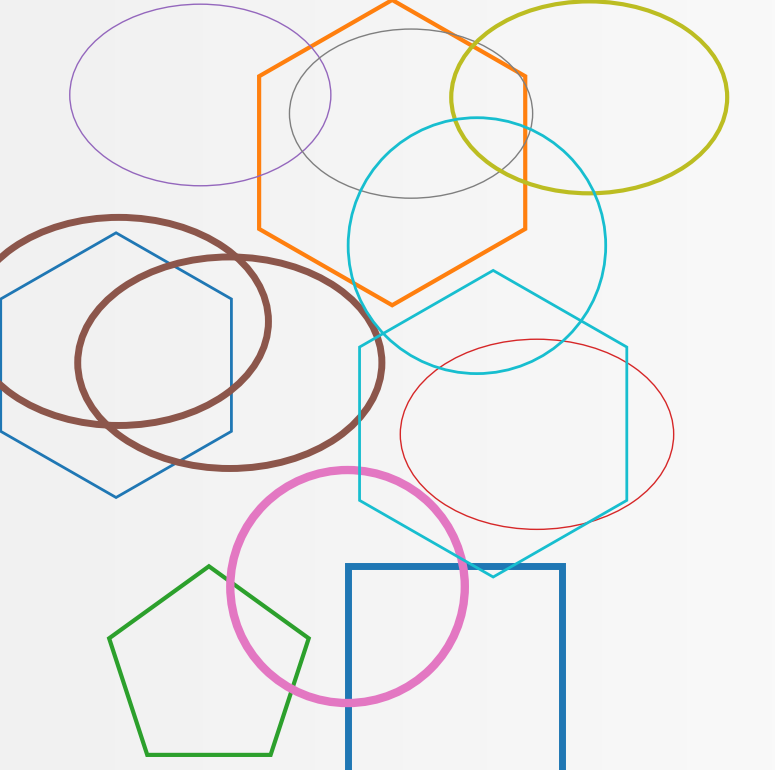[{"shape": "hexagon", "thickness": 1, "radius": 0.86, "center": [0.15, 0.526]}, {"shape": "square", "thickness": 2.5, "radius": 0.69, "center": [0.587, 0.127]}, {"shape": "hexagon", "thickness": 1.5, "radius": 0.99, "center": [0.506, 0.802]}, {"shape": "pentagon", "thickness": 1.5, "radius": 0.68, "center": [0.27, 0.129]}, {"shape": "oval", "thickness": 0.5, "radius": 0.88, "center": [0.693, 0.436]}, {"shape": "oval", "thickness": 0.5, "radius": 0.84, "center": [0.258, 0.877]}, {"shape": "oval", "thickness": 2.5, "radius": 0.97, "center": [0.153, 0.583]}, {"shape": "oval", "thickness": 2.5, "radius": 0.98, "center": [0.297, 0.529]}, {"shape": "circle", "thickness": 3, "radius": 0.76, "center": [0.448, 0.238]}, {"shape": "oval", "thickness": 0.5, "radius": 0.78, "center": [0.53, 0.852]}, {"shape": "oval", "thickness": 1.5, "radius": 0.89, "center": [0.76, 0.874]}, {"shape": "circle", "thickness": 1, "radius": 0.83, "center": [0.615, 0.681]}, {"shape": "hexagon", "thickness": 1, "radius": 1.0, "center": [0.636, 0.45]}]